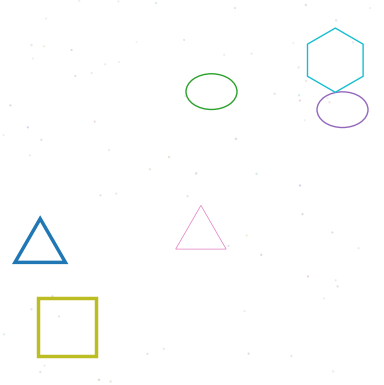[{"shape": "triangle", "thickness": 2.5, "radius": 0.38, "center": [0.104, 0.356]}, {"shape": "oval", "thickness": 1, "radius": 0.33, "center": [0.549, 0.762]}, {"shape": "oval", "thickness": 1, "radius": 0.33, "center": [0.89, 0.715]}, {"shape": "triangle", "thickness": 0.5, "radius": 0.38, "center": [0.522, 0.391]}, {"shape": "square", "thickness": 2.5, "radius": 0.38, "center": [0.173, 0.152]}, {"shape": "hexagon", "thickness": 1, "radius": 0.42, "center": [0.871, 0.844]}]